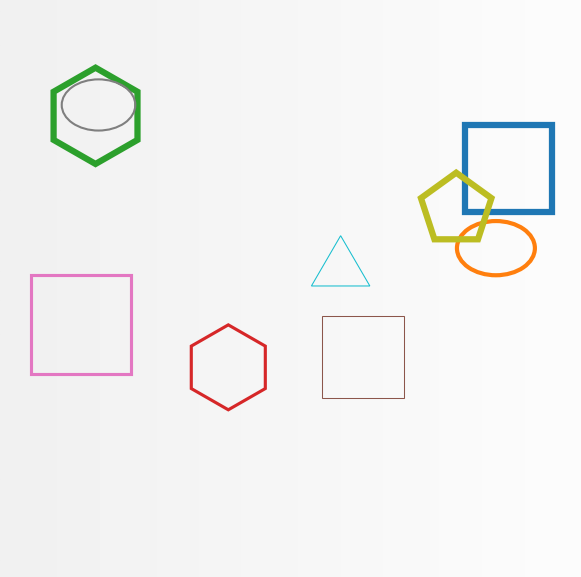[{"shape": "square", "thickness": 3, "radius": 0.38, "center": [0.875, 0.707]}, {"shape": "oval", "thickness": 2, "radius": 0.34, "center": [0.853, 0.569]}, {"shape": "hexagon", "thickness": 3, "radius": 0.42, "center": [0.164, 0.799]}, {"shape": "hexagon", "thickness": 1.5, "radius": 0.37, "center": [0.393, 0.363]}, {"shape": "square", "thickness": 0.5, "radius": 0.35, "center": [0.624, 0.381]}, {"shape": "square", "thickness": 1.5, "radius": 0.43, "center": [0.139, 0.438]}, {"shape": "oval", "thickness": 1, "radius": 0.32, "center": [0.169, 0.817]}, {"shape": "pentagon", "thickness": 3, "radius": 0.32, "center": [0.785, 0.636]}, {"shape": "triangle", "thickness": 0.5, "radius": 0.29, "center": [0.586, 0.533]}]